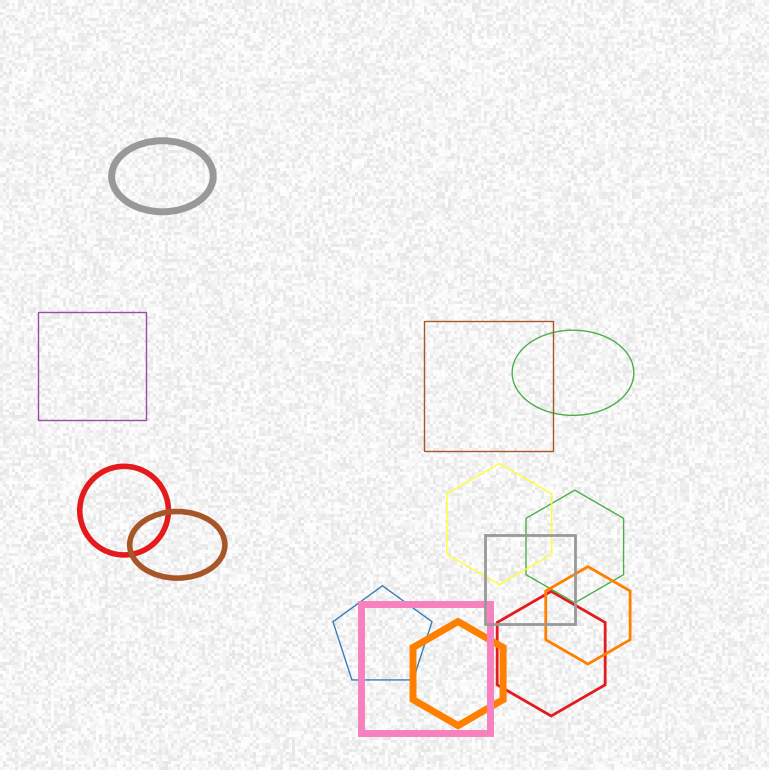[{"shape": "hexagon", "thickness": 1, "radius": 0.4, "center": [0.716, 0.151]}, {"shape": "circle", "thickness": 2, "radius": 0.29, "center": [0.161, 0.337]}, {"shape": "pentagon", "thickness": 0.5, "radius": 0.34, "center": [0.497, 0.172]}, {"shape": "hexagon", "thickness": 0.5, "radius": 0.37, "center": [0.746, 0.29]}, {"shape": "oval", "thickness": 0.5, "radius": 0.4, "center": [0.744, 0.516]}, {"shape": "square", "thickness": 0.5, "radius": 0.35, "center": [0.119, 0.525]}, {"shape": "hexagon", "thickness": 2.5, "radius": 0.34, "center": [0.595, 0.125]}, {"shape": "hexagon", "thickness": 1, "radius": 0.32, "center": [0.764, 0.201]}, {"shape": "hexagon", "thickness": 0.5, "radius": 0.39, "center": [0.648, 0.319]}, {"shape": "square", "thickness": 0.5, "radius": 0.42, "center": [0.634, 0.499]}, {"shape": "oval", "thickness": 2, "radius": 0.31, "center": [0.23, 0.292]}, {"shape": "square", "thickness": 2.5, "radius": 0.42, "center": [0.553, 0.132]}, {"shape": "oval", "thickness": 2.5, "radius": 0.33, "center": [0.211, 0.771]}, {"shape": "square", "thickness": 1, "radius": 0.29, "center": [0.688, 0.248]}]